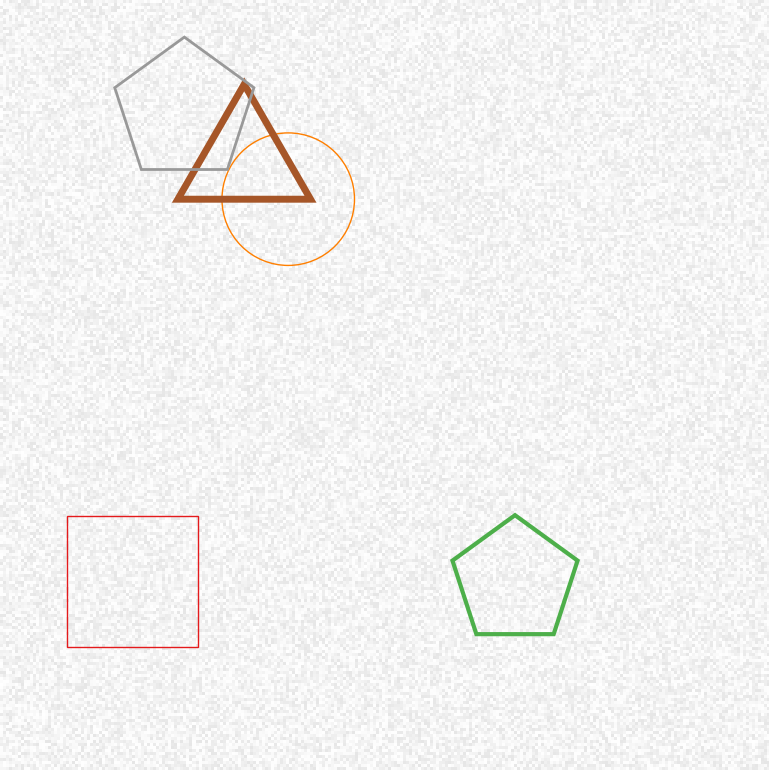[{"shape": "square", "thickness": 0.5, "radius": 0.43, "center": [0.172, 0.245]}, {"shape": "pentagon", "thickness": 1.5, "radius": 0.43, "center": [0.669, 0.246]}, {"shape": "circle", "thickness": 0.5, "radius": 0.43, "center": [0.374, 0.741]}, {"shape": "triangle", "thickness": 2.5, "radius": 0.5, "center": [0.317, 0.791]}, {"shape": "pentagon", "thickness": 1, "radius": 0.48, "center": [0.239, 0.857]}]